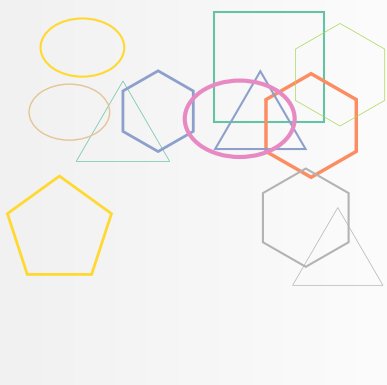[{"shape": "triangle", "thickness": 0.5, "radius": 0.7, "center": [0.317, 0.65]}, {"shape": "square", "thickness": 1.5, "radius": 0.71, "center": [0.694, 0.825]}, {"shape": "hexagon", "thickness": 2.5, "radius": 0.67, "center": [0.803, 0.674]}, {"shape": "triangle", "thickness": 1.5, "radius": 0.67, "center": [0.672, 0.68]}, {"shape": "hexagon", "thickness": 2, "radius": 0.52, "center": [0.408, 0.711]}, {"shape": "oval", "thickness": 3, "radius": 0.71, "center": [0.619, 0.691]}, {"shape": "hexagon", "thickness": 0.5, "radius": 0.67, "center": [0.878, 0.806]}, {"shape": "oval", "thickness": 1.5, "radius": 0.54, "center": [0.213, 0.876]}, {"shape": "pentagon", "thickness": 2, "radius": 0.71, "center": [0.153, 0.401]}, {"shape": "oval", "thickness": 1, "radius": 0.52, "center": [0.179, 0.709]}, {"shape": "hexagon", "thickness": 1.5, "radius": 0.64, "center": [0.789, 0.435]}, {"shape": "triangle", "thickness": 0.5, "radius": 0.67, "center": [0.872, 0.326]}]